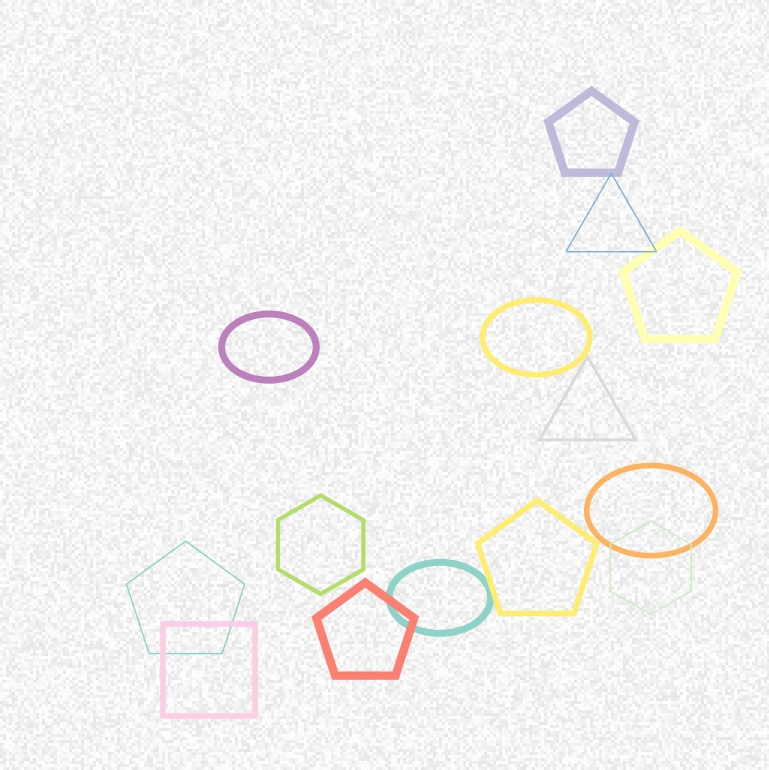[{"shape": "oval", "thickness": 2.5, "radius": 0.33, "center": [0.571, 0.224]}, {"shape": "pentagon", "thickness": 0.5, "radius": 0.4, "center": [0.241, 0.216]}, {"shape": "pentagon", "thickness": 3, "radius": 0.39, "center": [0.883, 0.622]}, {"shape": "pentagon", "thickness": 3, "radius": 0.29, "center": [0.768, 0.823]}, {"shape": "pentagon", "thickness": 3, "radius": 0.33, "center": [0.474, 0.177]}, {"shape": "triangle", "thickness": 0.5, "radius": 0.34, "center": [0.794, 0.707]}, {"shape": "oval", "thickness": 2, "radius": 0.42, "center": [0.846, 0.337]}, {"shape": "hexagon", "thickness": 1.5, "radius": 0.32, "center": [0.416, 0.293]}, {"shape": "square", "thickness": 2, "radius": 0.3, "center": [0.271, 0.13]}, {"shape": "triangle", "thickness": 1, "radius": 0.36, "center": [0.763, 0.465]}, {"shape": "oval", "thickness": 2.5, "radius": 0.31, "center": [0.349, 0.549]}, {"shape": "hexagon", "thickness": 0.5, "radius": 0.3, "center": [0.845, 0.263]}, {"shape": "pentagon", "thickness": 2, "radius": 0.41, "center": [0.698, 0.269]}, {"shape": "oval", "thickness": 2, "radius": 0.35, "center": [0.696, 0.562]}]